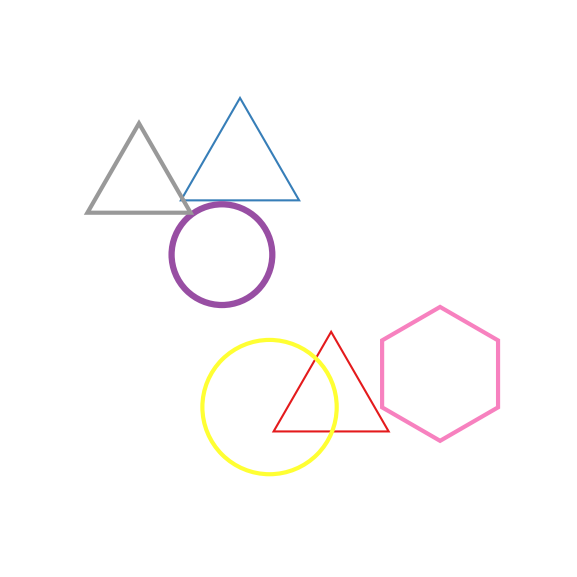[{"shape": "triangle", "thickness": 1, "radius": 0.58, "center": [0.573, 0.31]}, {"shape": "triangle", "thickness": 1, "radius": 0.59, "center": [0.416, 0.711]}, {"shape": "circle", "thickness": 3, "radius": 0.44, "center": [0.384, 0.558]}, {"shape": "circle", "thickness": 2, "radius": 0.58, "center": [0.467, 0.294]}, {"shape": "hexagon", "thickness": 2, "radius": 0.58, "center": [0.762, 0.352]}, {"shape": "triangle", "thickness": 2, "radius": 0.52, "center": [0.241, 0.682]}]